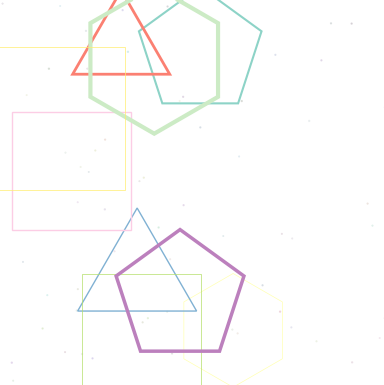[{"shape": "pentagon", "thickness": 1.5, "radius": 0.84, "center": [0.52, 0.867]}, {"shape": "hexagon", "thickness": 0.5, "radius": 0.74, "center": [0.605, 0.142]}, {"shape": "triangle", "thickness": 2, "radius": 0.73, "center": [0.315, 0.88]}, {"shape": "triangle", "thickness": 1, "radius": 0.89, "center": [0.356, 0.281]}, {"shape": "square", "thickness": 0.5, "radius": 0.77, "center": [0.367, 0.134]}, {"shape": "square", "thickness": 1, "radius": 0.77, "center": [0.185, 0.556]}, {"shape": "pentagon", "thickness": 2.5, "radius": 0.87, "center": [0.468, 0.229]}, {"shape": "hexagon", "thickness": 3, "radius": 0.96, "center": [0.401, 0.844]}, {"shape": "square", "thickness": 0.5, "radius": 0.93, "center": [0.138, 0.692]}]